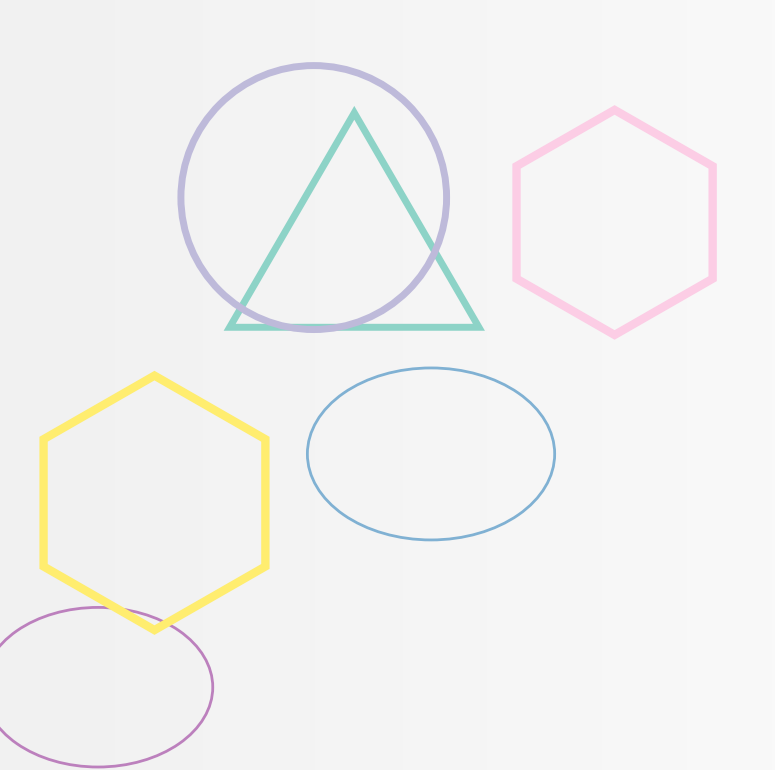[{"shape": "triangle", "thickness": 2.5, "radius": 0.93, "center": [0.457, 0.668]}, {"shape": "circle", "thickness": 2.5, "radius": 0.86, "center": [0.405, 0.743]}, {"shape": "oval", "thickness": 1, "radius": 0.8, "center": [0.556, 0.41]}, {"shape": "hexagon", "thickness": 3, "radius": 0.73, "center": [0.793, 0.711]}, {"shape": "oval", "thickness": 1, "radius": 0.74, "center": [0.126, 0.108]}, {"shape": "hexagon", "thickness": 3, "radius": 0.83, "center": [0.199, 0.347]}]